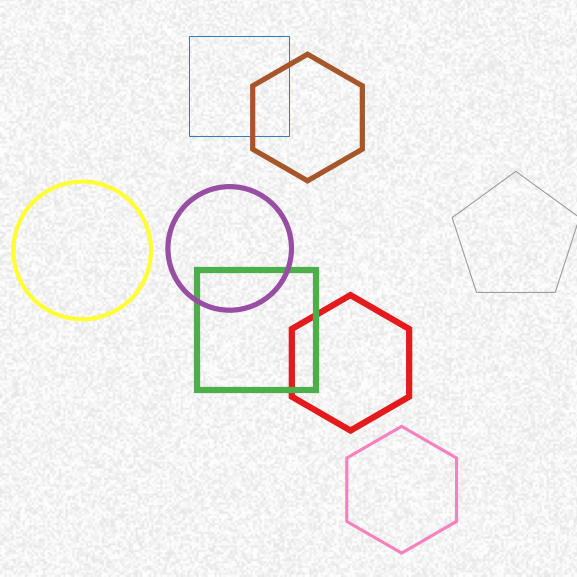[{"shape": "hexagon", "thickness": 3, "radius": 0.59, "center": [0.607, 0.371]}, {"shape": "square", "thickness": 0.5, "radius": 0.43, "center": [0.414, 0.851]}, {"shape": "square", "thickness": 3, "radius": 0.52, "center": [0.444, 0.428]}, {"shape": "circle", "thickness": 2.5, "radius": 0.54, "center": [0.398, 0.569]}, {"shape": "circle", "thickness": 2, "radius": 0.6, "center": [0.142, 0.565]}, {"shape": "hexagon", "thickness": 2.5, "radius": 0.55, "center": [0.532, 0.796]}, {"shape": "hexagon", "thickness": 1.5, "radius": 0.55, "center": [0.696, 0.151]}, {"shape": "pentagon", "thickness": 0.5, "radius": 0.58, "center": [0.893, 0.587]}]